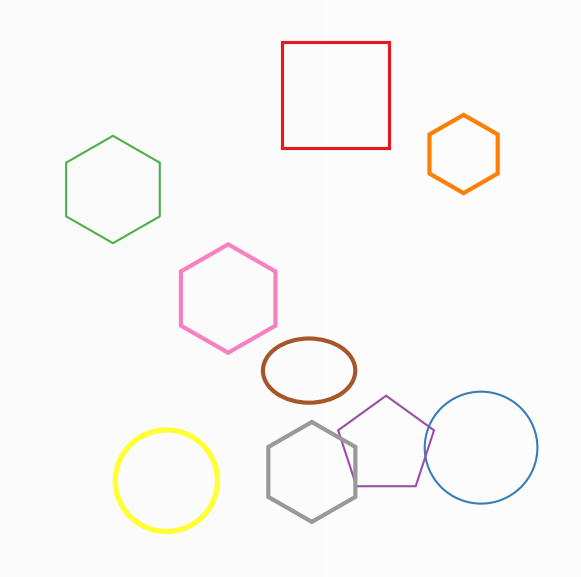[{"shape": "square", "thickness": 1.5, "radius": 0.46, "center": [0.578, 0.835]}, {"shape": "circle", "thickness": 1, "radius": 0.48, "center": [0.828, 0.224]}, {"shape": "hexagon", "thickness": 1, "radius": 0.46, "center": [0.194, 0.671]}, {"shape": "pentagon", "thickness": 1, "radius": 0.43, "center": [0.664, 0.227]}, {"shape": "hexagon", "thickness": 2, "radius": 0.34, "center": [0.798, 0.732]}, {"shape": "circle", "thickness": 2.5, "radius": 0.44, "center": [0.286, 0.167]}, {"shape": "oval", "thickness": 2, "radius": 0.4, "center": [0.532, 0.357]}, {"shape": "hexagon", "thickness": 2, "radius": 0.47, "center": [0.393, 0.482]}, {"shape": "hexagon", "thickness": 2, "radius": 0.43, "center": [0.537, 0.182]}]